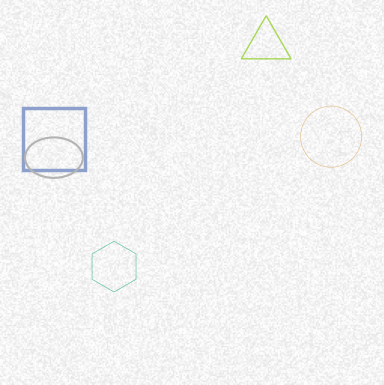[{"shape": "hexagon", "thickness": 0.5, "radius": 0.33, "center": [0.296, 0.307]}, {"shape": "square", "thickness": 2.5, "radius": 0.4, "center": [0.14, 0.638]}, {"shape": "triangle", "thickness": 1, "radius": 0.37, "center": [0.691, 0.885]}, {"shape": "circle", "thickness": 0.5, "radius": 0.4, "center": [0.86, 0.645]}, {"shape": "oval", "thickness": 1.5, "radius": 0.38, "center": [0.14, 0.591]}]